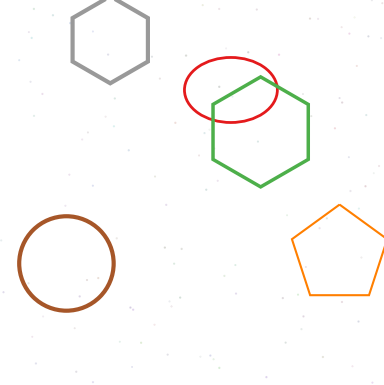[{"shape": "oval", "thickness": 2, "radius": 0.6, "center": [0.6, 0.766]}, {"shape": "hexagon", "thickness": 2.5, "radius": 0.71, "center": [0.677, 0.657]}, {"shape": "pentagon", "thickness": 1.5, "radius": 0.65, "center": [0.882, 0.339]}, {"shape": "circle", "thickness": 3, "radius": 0.61, "center": [0.173, 0.316]}, {"shape": "hexagon", "thickness": 3, "radius": 0.56, "center": [0.286, 0.897]}]